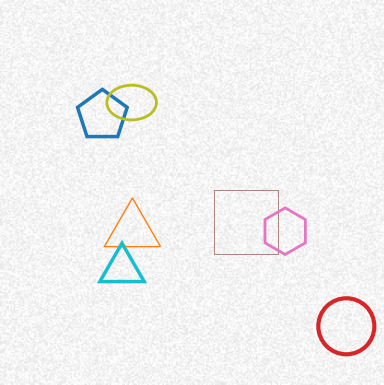[{"shape": "pentagon", "thickness": 2.5, "radius": 0.34, "center": [0.266, 0.7]}, {"shape": "triangle", "thickness": 1, "radius": 0.42, "center": [0.344, 0.401]}, {"shape": "circle", "thickness": 3, "radius": 0.36, "center": [0.9, 0.153]}, {"shape": "square", "thickness": 0.5, "radius": 0.42, "center": [0.638, 0.424]}, {"shape": "hexagon", "thickness": 2, "radius": 0.3, "center": [0.741, 0.4]}, {"shape": "oval", "thickness": 2, "radius": 0.32, "center": [0.342, 0.734]}, {"shape": "triangle", "thickness": 2.5, "radius": 0.33, "center": [0.317, 0.302]}]